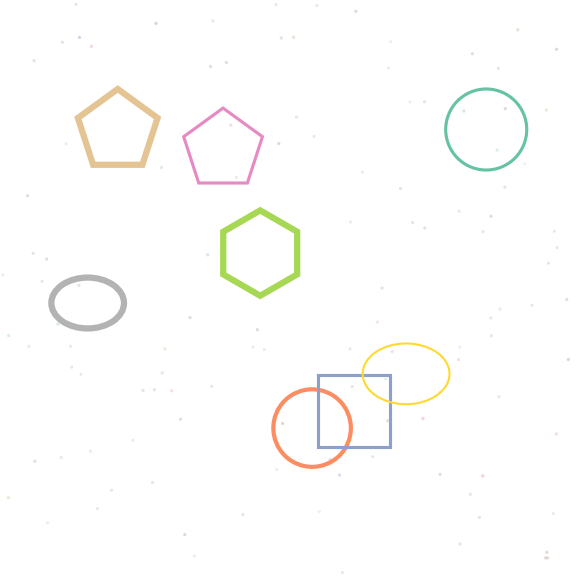[{"shape": "circle", "thickness": 1.5, "radius": 0.35, "center": [0.842, 0.775]}, {"shape": "circle", "thickness": 2, "radius": 0.34, "center": [0.54, 0.258]}, {"shape": "square", "thickness": 1.5, "radius": 0.31, "center": [0.613, 0.287]}, {"shape": "pentagon", "thickness": 1.5, "radius": 0.36, "center": [0.386, 0.74]}, {"shape": "hexagon", "thickness": 3, "radius": 0.37, "center": [0.451, 0.561]}, {"shape": "oval", "thickness": 1, "radius": 0.38, "center": [0.703, 0.352]}, {"shape": "pentagon", "thickness": 3, "radius": 0.36, "center": [0.204, 0.772]}, {"shape": "oval", "thickness": 3, "radius": 0.31, "center": [0.152, 0.474]}]